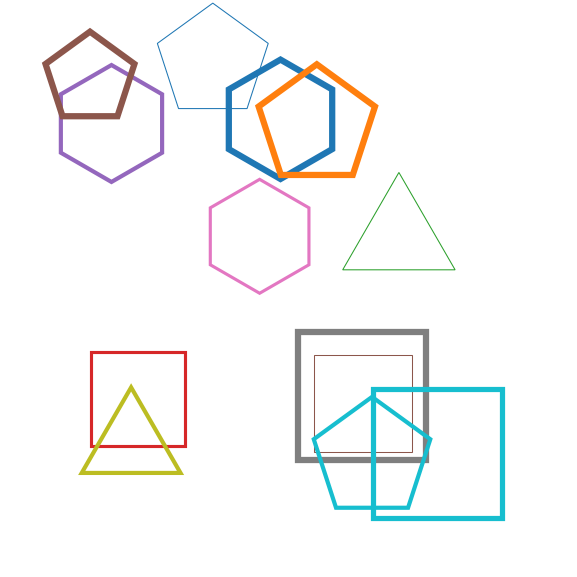[{"shape": "hexagon", "thickness": 3, "radius": 0.52, "center": [0.486, 0.793]}, {"shape": "pentagon", "thickness": 0.5, "radius": 0.5, "center": [0.368, 0.893]}, {"shape": "pentagon", "thickness": 3, "radius": 0.53, "center": [0.549, 0.782]}, {"shape": "triangle", "thickness": 0.5, "radius": 0.56, "center": [0.691, 0.588]}, {"shape": "square", "thickness": 1.5, "radius": 0.4, "center": [0.239, 0.308]}, {"shape": "hexagon", "thickness": 2, "radius": 0.51, "center": [0.193, 0.785]}, {"shape": "square", "thickness": 0.5, "radius": 0.42, "center": [0.629, 0.3]}, {"shape": "pentagon", "thickness": 3, "radius": 0.4, "center": [0.156, 0.863]}, {"shape": "hexagon", "thickness": 1.5, "radius": 0.49, "center": [0.45, 0.59]}, {"shape": "square", "thickness": 3, "radius": 0.55, "center": [0.626, 0.314]}, {"shape": "triangle", "thickness": 2, "radius": 0.49, "center": [0.227, 0.23]}, {"shape": "square", "thickness": 2.5, "radius": 0.56, "center": [0.758, 0.214]}, {"shape": "pentagon", "thickness": 2, "radius": 0.53, "center": [0.644, 0.206]}]